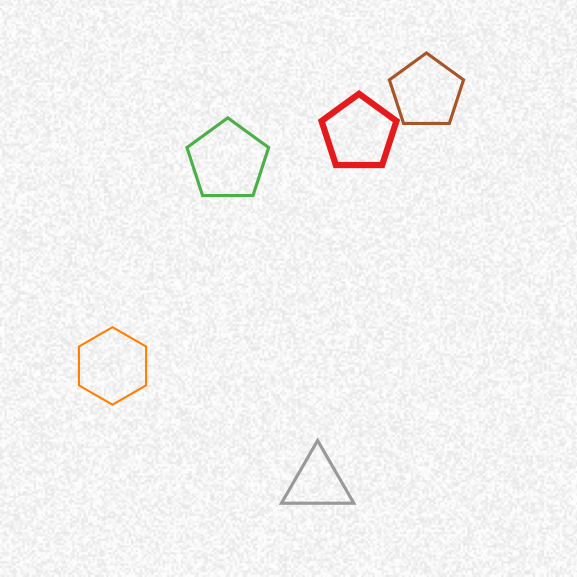[{"shape": "pentagon", "thickness": 3, "radius": 0.34, "center": [0.622, 0.769]}, {"shape": "pentagon", "thickness": 1.5, "radius": 0.37, "center": [0.394, 0.721]}, {"shape": "hexagon", "thickness": 1, "radius": 0.34, "center": [0.195, 0.365]}, {"shape": "pentagon", "thickness": 1.5, "radius": 0.34, "center": [0.738, 0.84]}, {"shape": "triangle", "thickness": 1.5, "radius": 0.36, "center": [0.55, 0.164]}]